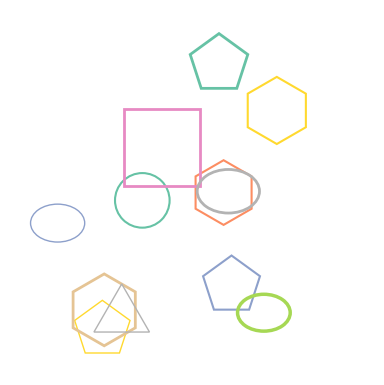[{"shape": "pentagon", "thickness": 2, "radius": 0.39, "center": [0.569, 0.834]}, {"shape": "circle", "thickness": 1.5, "radius": 0.35, "center": [0.37, 0.48]}, {"shape": "hexagon", "thickness": 1.5, "radius": 0.42, "center": [0.581, 0.5]}, {"shape": "pentagon", "thickness": 1.5, "radius": 0.39, "center": [0.601, 0.259]}, {"shape": "oval", "thickness": 1, "radius": 0.35, "center": [0.15, 0.421]}, {"shape": "square", "thickness": 2, "radius": 0.5, "center": [0.42, 0.617]}, {"shape": "oval", "thickness": 2.5, "radius": 0.34, "center": [0.685, 0.188]}, {"shape": "hexagon", "thickness": 1.5, "radius": 0.44, "center": [0.719, 0.713]}, {"shape": "pentagon", "thickness": 1, "radius": 0.38, "center": [0.266, 0.144]}, {"shape": "hexagon", "thickness": 2, "radius": 0.47, "center": [0.271, 0.195]}, {"shape": "triangle", "thickness": 1, "radius": 0.42, "center": [0.316, 0.179]}, {"shape": "oval", "thickness": 2, "radius": 0.4, "center": [0.593, 0.503]}]